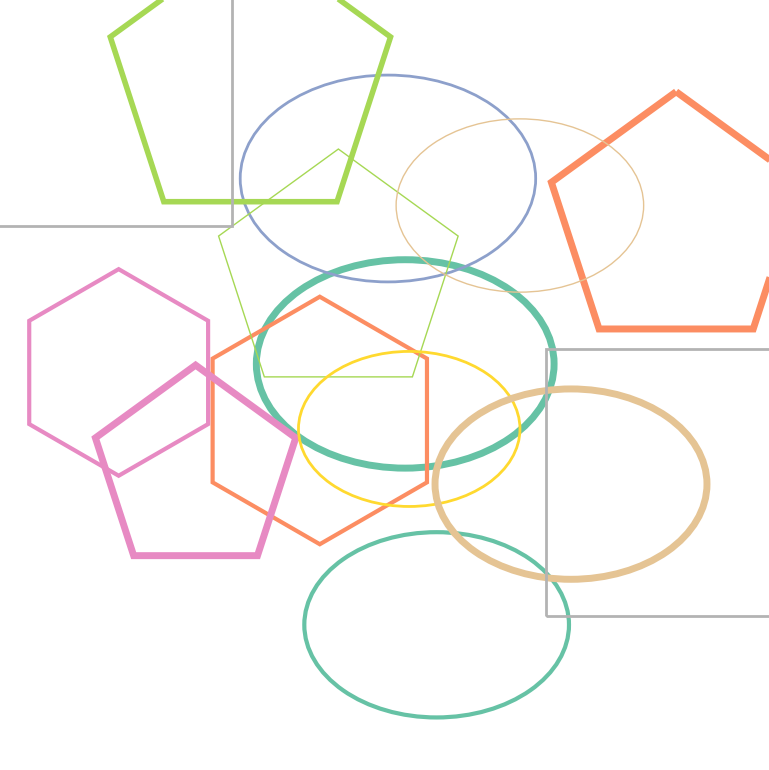[{"shape": "oval", "thickness": 1.5, "radius": 0.86, "center": [0.567, 0.189]}, {"shape": "oval", "thickness": 2.5, "radius": 0.97, "center": [0.526, 0.527]}, {"shape": "pentagon", "thickness": 2.5, "radius": 0.85, "center": [0.878, 0.711]}, {"shape": "hexagon", "thickness": 1.5, "radius": 0.8, "center": [0.415, 0.454]}, {"shape": "oval", "thickness": 1, "radius": 0.96, "center": [0.504, 0.768]}, {"shape": "pentagon", "thickness": 2.5, "radius": 0.68, "center": [0.254, 0.389]}, {"shape": "hexagon", "thickness": 1.5, "radius": 0.67, "center": [0.154, 0.516]}, {"shape": "pentagon", "thickness": 0.5, "radius": 0.82, "center": [0.439, 0.643]}, {"shape": "pentagon", "thickness": 2, "radius": 0.96, "center": [0.325, 0.893]}, {"shape": "oval", "thickness": 1, "radius": 0.72, "center": [0.531, 0.443]}, {"shape": "oval", "thickness": 2.5, "radius": 0.88, "center": [0.742, 0.371]}, {"shape": "oval", "thickness": 0.5, "radius": 0.8, "center": [0.675, 0.733]}, {"shape": "square", "thickness": 1, "radius": 0.86, "center": [0.882, 0.373]}, {"shape": "square", "thickness": 1, "radius": 0.78, "center": [0.146, 0.861]}]